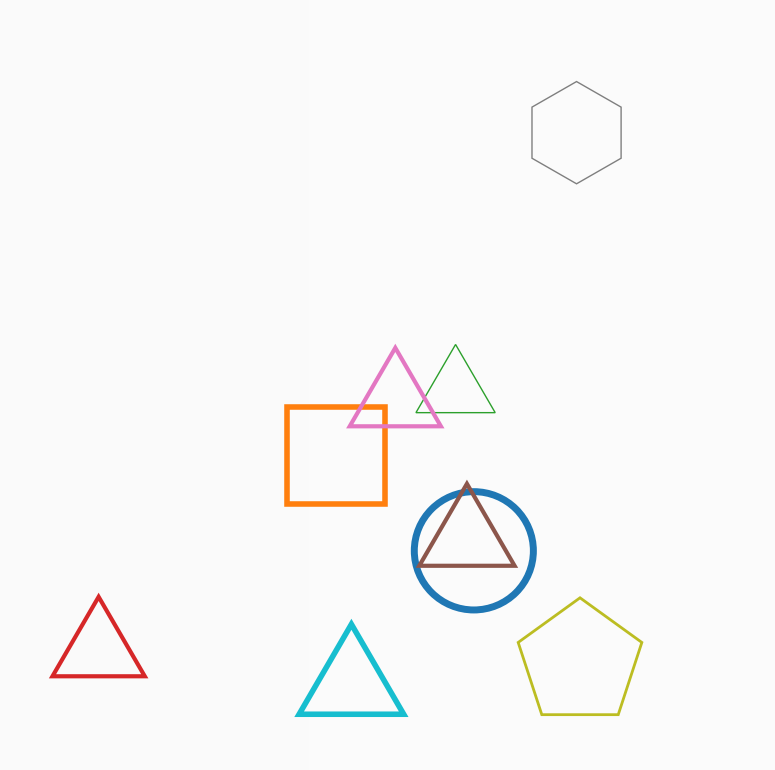[{"shape": "circle", "thickness": 2.5, "radius": 0.38, "center": [0.611, 0.285]}, {"shape": "square", "thickness": 2, "radius": 0.31, "center": [0.434, 0.408]}, {"shape": "triangle", "thickness": 0.5, "radius": 0.3, "center": [0.588, 0.494]}, {"shape": "triangle", "thickness": 1.5, "radius": 0.34, "center": [0.127, 0.156]}, {"shape": "triangle", "thickness": 1.5, "radius": 0.35, "center": [0.602, 0.301]}, {"shape": "triangle", "thickness": 1.5, "radius": 0.34, "center": [0.51, 0.48]}, {"shape": "hexagon", "thickness": 0.5, "radius": 0.33, "center": [0.744, 0.828]}, {"shape": "pentagon", "thickness": 1, "radius": 0.42, "center": [0.748, 0.14]}, {"shape": "triangle", "thickness": 2, "radius": 0.39, "center": [0.453, 0.111]}]